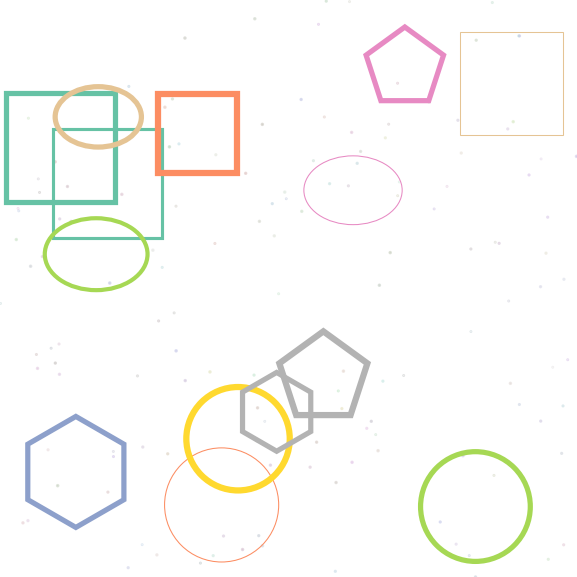[{"shape": "square", "thickness": 2.5, "radius": 0.47, "center": [0.105, 0.744]}, {"shape": "square", "thickness": 1.5, "radius": 0.47, "center": [0.186, 0.681]}, {"shape": "circle", "thickness": 0.5, "radius": 0.49, "center": [0.384, 0.125]}, {"shape": "square", "thickness": 3, "radius": 0.34, "center": [0.342, 0.768]}, {"shape": "hexagon", "thickness": 2.5, "radius": 0.48, "center": [0.131, 0.182]}, {"shape": "pentagon", "thickness": 2.5, "radius": 0.35, "center": [0.701, 0.882]}, {"shape": "oval", "thickness": 0.5, "radius": 0.43, "center": [0.611, 0.67]}, {"shape": "circle", "thickness": 2.5, "radius": 0.48, "center": [0.823, 0.122]}, {"shape": "oval", "thickness": 2, "radius": 0.44, "center": [0.167, 0.559]}, {"shape": "circle", "thickness": 3, "radius": 0.45, "center": [0.412, 0.239]}, {"shape": "square", "thickness": 0.5, "radius": 0.44, "center": [0.886, 0.854]}, {"shape": "oval", "thickness": 2.5, "radius": 0.37, "center": [0.17, 0.797]}, {"shape": "hexagon", "thickness": 2.5, "radius": 0.34, "center": [0.479, 0.286]}, {"shape": "pentagon", "thickness": 3, "radius": 0.4, "center": [0.56, 0.345]}]